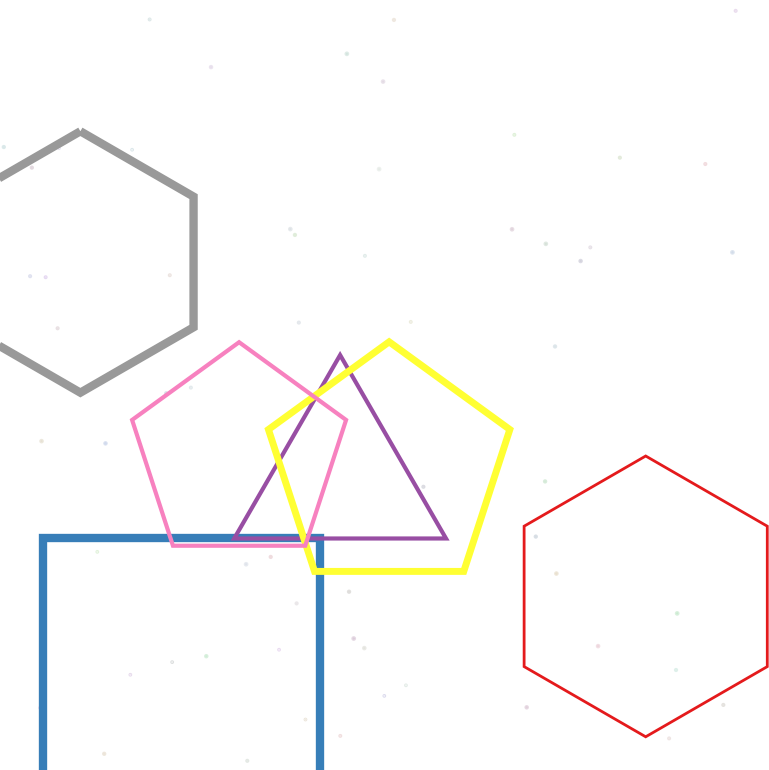[{"shape": "hexagon", "thickness": 1, "radius": 0.91, "center": [0.839, 0.225]}, {"shape": "square", "thickness": 3, "radius": 0.9, "center": [0.236, 0.122]}, {"shape": "triangle", "thickness": 1.5, "radius": 0.79, "center": [0.442, 0.38]}, {"shape": "pentagon", "thickness": 2.5, "radius": 0.82, "center": [0.505, 0.391]}, {"shape": "pentagon", "thickness": 1.5, "radius": 0.73, "center": [0.311, 0.409]}, {"shape": "hexagon", "thickness": 3, "radius": 0.85, "center": [0.104, 0.66]}]